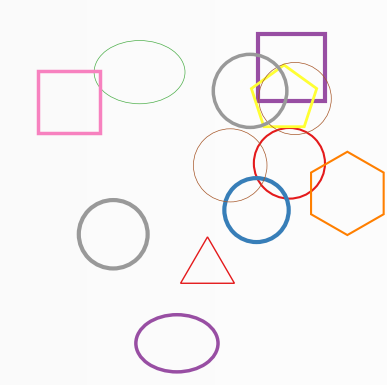[{"shape": "circle", "thickness": 1.5, "radius": 0.46, "center": [0.747, 0.576]}, {"shape": "triangle", "thickness": 1, "radius": 0.4, "center": [0.535, 0.304]}, {"shape": "circle", "thickness": 3, "radius": 0.42, "center": [0.662, 0.454]}, {"shape": "oval", "thickness": 0.5, "radius": 0.59, "center": [0.36, 0.813]}, {"shape": "oval", "thickness": 2.5, "radius": 0.53, "center": [0.457, 0.108]}, {"shape": "square", "thickness": 3, "radius": 0.44, "center": [0.753, 0.824]}, {"shape": "hexagon", "thickness": 1.5, "radius": 0.54, "center": [0.896, 0.498]}, {"shape": "pentagon", "thickness": 2, "radius": 0.44, "center": [0.733, 0.743]}, {"shape": "circle", "thickness": 0.5, "radius": 0.47, "center": [0.761, 0.744]}, {"shape": "circle", "thickness": 0.5, "radius": 0.47, "center": [0.594, 0.57]}, {"shape": "square", "thickness": 2.5, "radius": 0.4, "center": [0.178, 0.734]}, {"shape": "circle", "thickness": 3, "radius": 0.44, "center": [0.292, 0.392]}, {"shape": "circle", "thickness": 2.5, "radius": 0.47, "center": [0.645, 0.764]}]